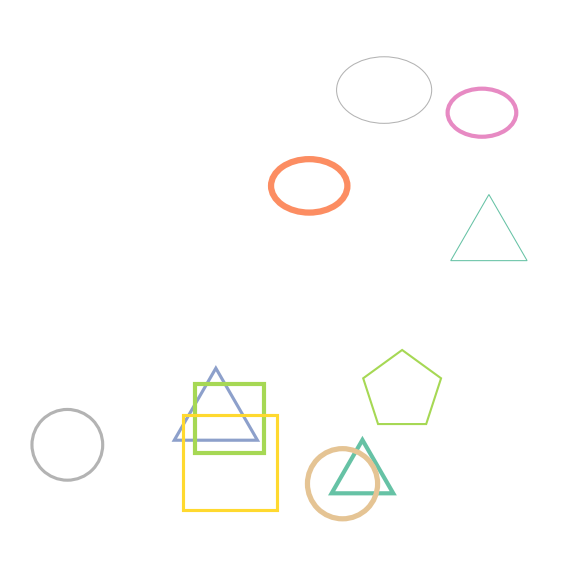[{"shape": "triangle", "thickness": 2, "radius": 0.31, "center": [0.628, 0.176]}, {"shape": "triangle", "thickness": 0.5, "radius": 0.38, "center": [0.847, 0.586]}, {"shape": "oval", "thickness": 3, "radius": 0.33, "center": [0.535, 0.677]}, {"shape": "triangle", "thickness": 1.5, "radius": 0.42, "center": [0.374, 0.278]}, {"shape": "oval", "thickness": 2, "radius": 0.3, "center": [0.835, 0.804]}, {"shape": "square", "thickness": 2, "radius": 0.3, "center": [0.398, 0.274]}, {"shape": "pentagon", "thickness": 1, "radius": 0.35, "center": [0.696, 0.322]}, {"shape": "square", "thickness": 1.5, "radius": 0.41, "center": [0.399, 0.198]}, {"shape": "circle", "thickness": 2.5, "radius": 0.3, "center": [0.593, 0.162]}, {"shape": "oval", "thickness": 0.5, "radius": 0.41, "center": [0.665, 0.843]}, {"shape": "circle", "thickness": 1.5, "radius": 0.31, "center": [0.117, 0.229]}]